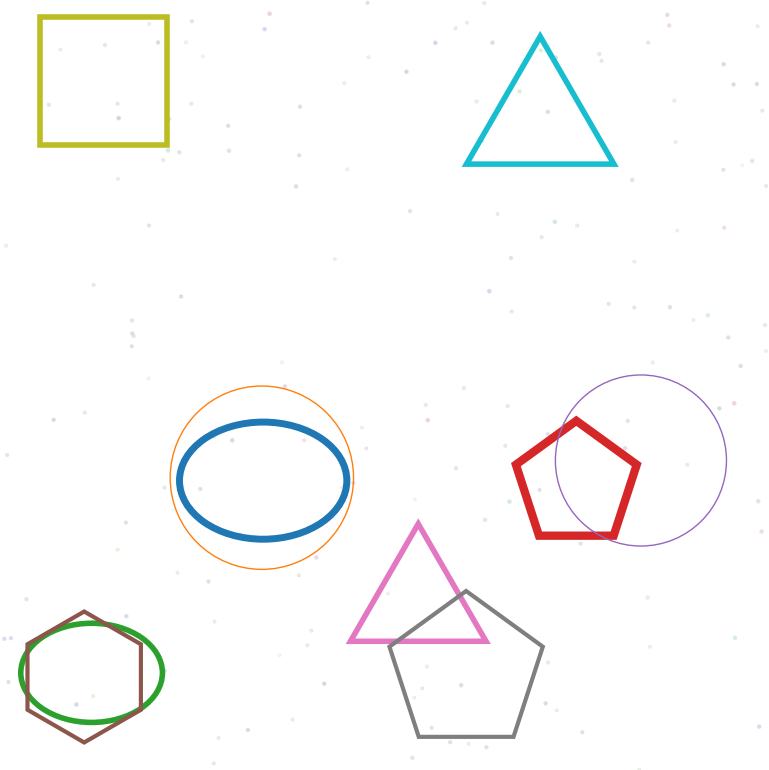[{"shape": "oval", "thickness": 2.5, "radius": 0.54, "center": [0.342, 0.376]}, {"shape": "circle", "thickness": 0.5, "radius": 0.6, "center": [0.34, 0.38]}, {"shape": "oval", "thickness": 2, "radius": 0.46, "center": [0.119, 0.126]}, {"shape": "pentagon", "thickness": 3, "radius": 0.41, "center": [0.748, 0.371]}, {"shape": "circle", "thickness": 0.5, "radius": 0.56, "center": [0.832, 0.402]}, {"shape": "hexagon", "thickness": 1.5, "radius": 0.43, "center": [0.109, 0.121]}, {"shape": "triangle", "thickness": 2, "radius": 0.51, "center": [0.543, 0.218]}, {"shape": "pentagon", "thickness": 1.5, "radius": 0.52, "center": [0.605, 0.128]}, {"shape": "square", "thickness": 2, "radius": 0.41, "center": [0.135, 0.895]}, {"shape": "triangle", "thickness": 2, "radius": 0.55, "center": [0.702, 0.842]}]